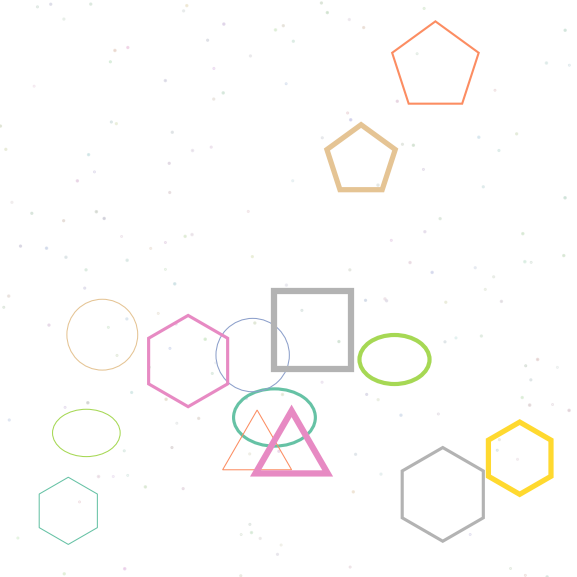[{"shape": "oval", "thickness": 1.5, "radius": 0.35, "center": [0.475, 0.276]}, {"shape": "hexagon", "thickness": 0.5, "radius": 0.29, "center": [0.118, 0.115]}, {"shape": "triangle", "thickness": 0.5, "radius": 0.34, "center": [0.445, 0.22]}, {"shape": "pentagon", "thickness": 1, "radius": 0.39, "center": [0.754, 0.883]}, {"shape": "circle", "thickness": 0.5, "radius": 0.32, "center": [0.438, 0.384]}, {"shape": "hexagon", "thickness": 1.5, "radius": 0.39, "center": [0.326, 0.374]}, {"shape": "triangle", "thickness": 3, "radius": 0.36, "center": [0.505, 0.215]}, {"shape": "oval", "thickness": 0.5, "radius": 0.29, "center": [0.15, 0.249]}, {"shape": "oval", "thickness": 2, "radius": 0.3, "center": [0.683, 0.377]}, {"shape": "hexagon", "thickness": 2.5, "radius": 0.31, "center": [0.9, 0.206]}, {"shape": "pentagon", "thickness": 2.5, "radius": 0.31, "center": [0.625, 0.721]}, {"shape": "circle", "thickness": 0.5, "radius": 0.31, "center": [0.177, 0.42]}, {"shape": "hexagon", "thickness": 1.5, "radius": 0.41, "center": [0.767, 0.143]}, {"shape": "square", "thickness": 3, "radius": 0.34, "center": [0.541, 0.428]}]